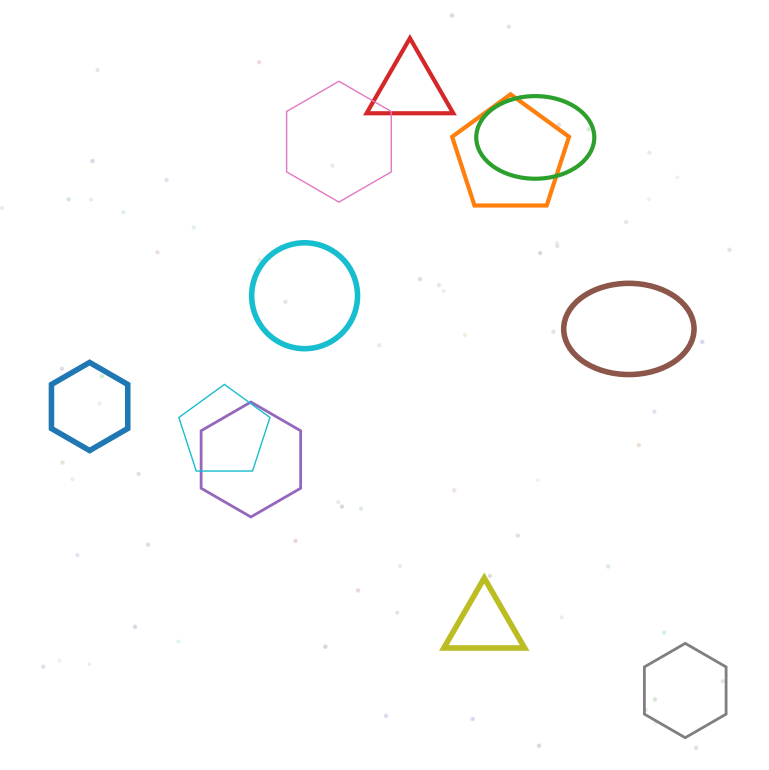[{"shape": "hexagon", "thickness": 2, "radius": 0.29, "center": [0.116, 0.472]}, {"shape": "pentagon", "thickness": 1.5, "radius": 0.4, "center": [0.663, 0.798]}, {"shape": "oval", "thickness": 1.5, "radius": 0.38, "center": [0.695, 0.822]}, {"shape": "triangle", "thickness": 1.5, "radius": 0.33, "center": [0.532, 0.885]}, {"shape": "hexagon", "thickness": 1, "radius": 0.37, "center": [0.326, 0.403]}, {"shape": "oval", "thickness": 2, "radius": 0.42, "center": [0.817, 0.573]}, {"shape": "hexagon", "thickness": 0.5, "radius": 0.39, "center": [0.44, 0.816]}, {"shape": "hexagon", "thickness": 1, "radius": 0.31, "center": [0.89, 0.103]}, {"shape": "triangle", "thickness": 2, "radius": 0.3, "center": [0.629, 0.189]}, {"shape": "pentagon", "thickness": 0.5, "radius": 0.31, "center": [0.291, 0.439]}, {"shape": "circle", "thickness": 2, "radius": 0.34, "center": [0.396, 0.616]}]